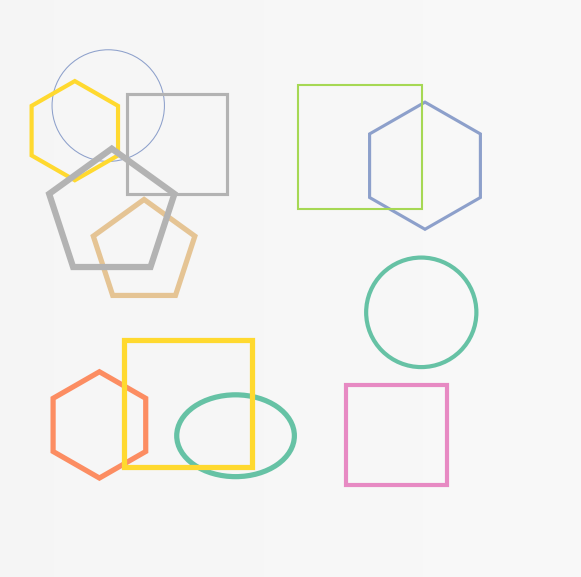[{"shape": "oval", "thickness": 2.5, "radius": 0.51, "center": [0.405, 0.245]}, {"shape": "circle", "thickness": 2, "radius": 0.47, "center": [0.725, 0.458]}, {"shape": "hexagon", "thickness": 2.5, "radius": 0.46, "center": [0.171, 0.263]}, {"shape": "circle", "thickness": 0.5, "radius": 0.48, "center": [0.186, 0.816]}, {"shape": "hexagon", "thickness": 1.5, "radius": 0.55, "center": [0.731, 0.712]}, {"shape": "square", "thickness": 2, "radius": 0.43, "center": [0.682, 0.246]}, {"shape": "square", "thickness": 1, "radius": 0.53, "center": [0.619, 0.744]}, {"shape": "hexagon", "thickness": 2, "radius": 0.43, "center": [0.129, 0.773]}, {"shape": "square", "thickness": 2.5, "radius": 0.55, "center": [0.323, 0.301]}, {"shape": "pentagon", "thickness": 2.5, "radius": 0.46, "center": [0.248, 0.562]}, {"shape": "square", "thickness": 1.5, "radius": 0.43, "center": [0.305, 0.75]}, {"shape": "pentagon", "thickness": 3, "radius": 0.57, "center": [0.192, 0.628]}]